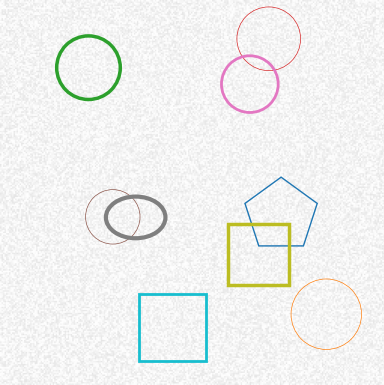[{"shape": "pentagon", "thickness": 1, "radius": 0.49, "center": [0.73, 0.441]}, {"shape": "circle", "thickness": 0.5, "radius": 0.46, "center": [0.848, 0.184]}, {"shape": "circle", "thickness": 2.5, "radius": 0.41, "center": [0.23, 0.824]}, {"shape": "circle", "thickness": 0.5, "radius": 0.41, "center": [0.698, 0.899]}, {"shape": "circle", "thickness": 0.5, "radius": 0.35, "center": [0.293, 0.437]}, {"shape": "circle", "thickness": 2, "radius": 0.37, "center": [0.649, 0.781]}, {"shape": "oval", "thickness": 3, "radius": 0.39, "center": [0.352, 0.435]}, {"shape": "square", "thickness": 2.5, "radius": 0.4, "center": [0.672, 0.338]}, {"shape": "square", "thickness": 2, "radius": 0.44, "center": [0.448, 0.149]}]